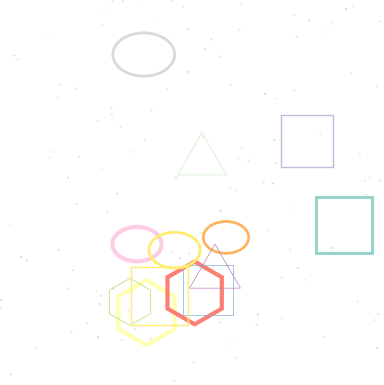[{"shape": "square", "thickness": 2, "radius": 0.36, "center": [0.894, 0.415]}, {"shape": "hexagon", "thickness": 3, "radius": 0.42, "center": [0.38, 0.188]}, {"shape": "square", "thickness": 1, "radius": 0.34, "center": [0.797, 0.635]}, {"shape": "hexagon", "thickness": 3, "radius": 0.41, "center": [0.506, 0.239]}, {"shape": "square", "thickness": 0.5, "radius": 0.32, "center": [0.541, 0.247]}, {"shape": "oval", "thickness": 2, "radius": 0.3, "center": [0.587, 0.383]}, {"shape": "hexagon", "thickness": 0.5, "radius": 0.31, "center": [0.338, 0.216]}, {"shape": "oval", "thickness": 3, "radius": 0.32, "center": [0.356, 0.366]}, {"shape": "oval", "thickness": 2, "radius": 0.4, "center": [0.373, 0.858]}, {"shape": "triangle", "thickness": 0.5, "radius": 0.38, "center": [0.558, 0.29]}, {"shape": "triangle", "thickness": 0.5, "radius": 0.37, "center": [0.525, 0.582]}, {"shape": "oval", "thickness": 2, "radius": 0.33, "center": [0.453, 0.35]}, {"shape": "square", "thickness": 1, "radius": 0.37, "center": [0.414, 0.231]}]